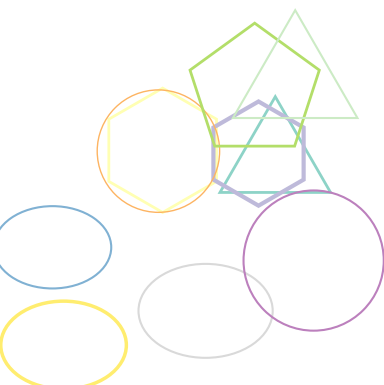[{"shape": "triangle", "thickness": 2, "radius": 0.83, "center": [0.715, 0.583]}, {"shape": "hexagon", "thickness": 2, "radius": 0.81, "center": [0.423, 0.61]}, {"shape": "hexagon", "thickness": 3, "radius": 0.68, "center": [0.671, 0.601]}, {"shape": "oval", "thickness": 1.5, "radius": 0.76, "center": [0.136, 0.358]}, {"shape": "circle", "thickness": 1, "radius": 0.79, "center": [0.411, 0.607]}, {"shape": "pentagon", "thickness": 2, "radius": 0.88, "center": [0.661, 0.763]}, {"shape": "oval", "thickness": 1.5, "radius": 0.87, "center": [0.534, 0.193]}, {"shape": "circle", "thickness": 1.5, "radius": 0.91, "center": [0.815, 0.323]}, {"shape": "triangle", "thickness": 1.5, "radius": 0.93, "center": [0.767, 0.787]}, {"shape": "oval", "thickness": 2.5, "radius": 0.82, "center": [0.165, 0.104]}]